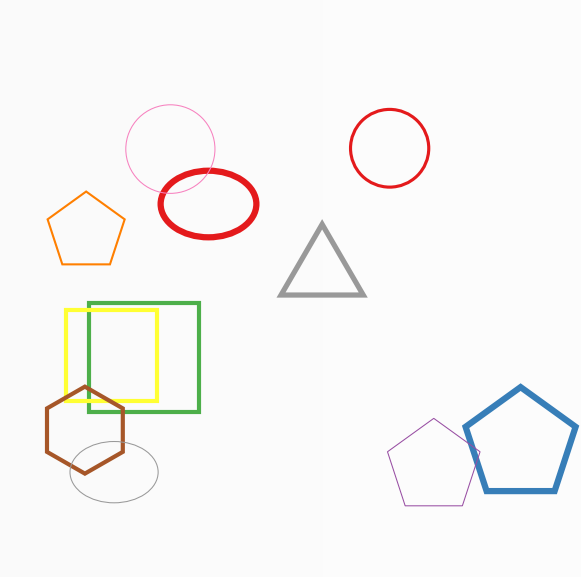[{"shape": "oval", "thickness": 3, "radius": 0.41, "center": [0.359, 0.646]}, {"shape": "circle", "thickness": 1.5, "radius": 0.34, "center": [0.67, 0.742]}, {"shape": "pentagon", "thickness": 3, "radius": 0.5, "center": [0.896, 0.229]}, {"shape": "square", "thickness": 2, "radius": 0.47, "center": [0.248, 0.38]}, {"shape": "pentagon", "thickness": 0.5, "radius": 0.42, "center": [0.746, 0.191]}, {"shape": "pentagon", "thickness": 1, "radius": 0.35, "center": [0.148, 0.598]}, {"shape": "square", "thickness": 2, "radius": 0.39, "center": [0.192, 0.384]}, {"shape": "hexagon", "thickness": 2, "radius": 0.38, "center": [0.146, 0.254]}, {"shape": "circle", "thickness": 0.5, "radius": 0.38, "center": [0.293, 0.741]}, {"shape": "oval", "thickness": 0.5, "radius": 0.38, "center": [0.196, 0.182]}, {"shape": "triangle", "thickness": 2.5, "radius": 0.41, "center": [0.554, 0.529]}]